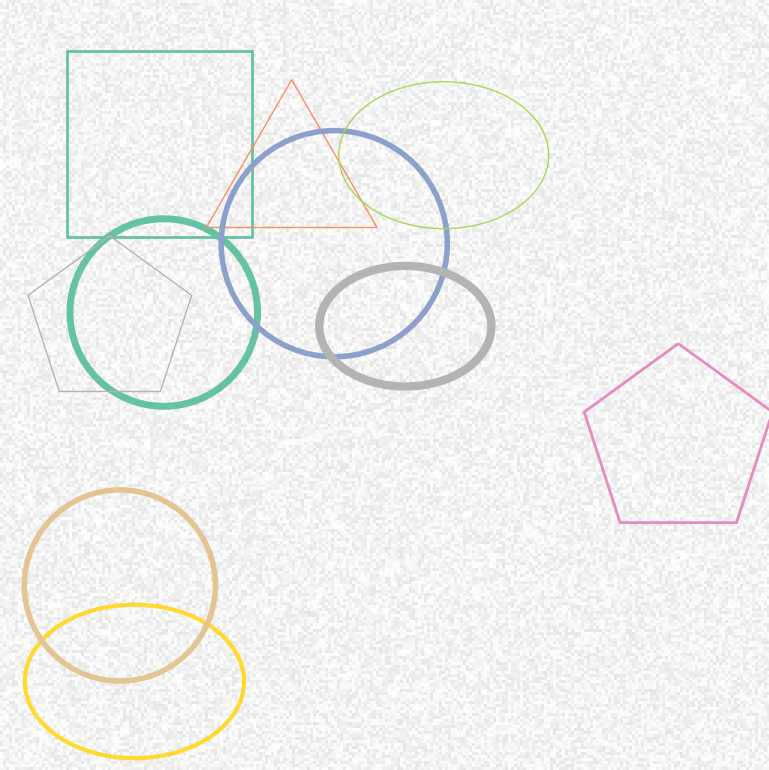[{"shape": "square", "thickness": 1, "radius": 0.6, "center": [0.207, 0.813]}, {"shape": "circle", "thickness": 2.5, "radius": 0.61, "center": [0.213, 0.594]}, {"shape": "triangle", "thickness": 0.5, "radius": 0.64, "center": [0.379, 0.769]}, {"shape": "circle", "thickness": 2, "radius": 0.73, "center": [0.434, 0.683]}, {"shape": "pentagon", "thickness": 1, "radius": 0.64, "center": [0.881, 0.425]}, {"shape": "oval", "thickness": 0.5, "radius": 0.68, "center": [0.576, 0.798]}, {"shape": "oval", "thickness": 1.5, "radius": 0.71, "center": [0.175, 0.115]}, {"shape": "circle", "thickness": 2, "radius": 0.62, "center": [0.156, 0.24]}, {"shape": "oval", "thickness": 3, "radius": 0.56, "center": [0.526, 0.576]}, {"shape": "pentagon", "thickness": 0.5, "radius": 0.56, "center": [0.143, 0.582]}]